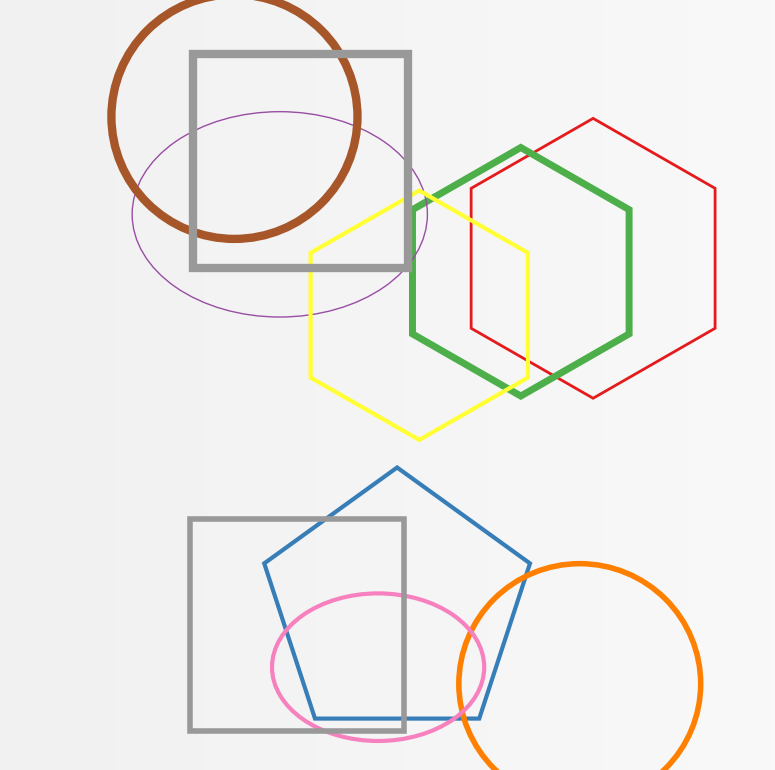[{"shape": "hexagon", "thickness": 1, "radius": 0.91, "center": [0.765, 0.665]}, {"shape": "pentagon", "thickness": 1.5, "radius": 0.9, "center": [0.512, 0.213]}, {"shape": "hexagon", "thickness": 2.5, "radius": 0.81, "center": [0.672, 0.647]}, {"shape": "oval", "thickness": 0.5, "radius": 0.95, "center": [0.361, 0.722]}, {"shape": "circle", "thickness": 2, "radius": 0.78, "center": [0.748, 0.112]}, {"shape": "hexagon", "thickness": 1.5, "radius": 0.81, "center": [0.541, 0.591]}, {"shape": "circle", "thickness": 3, "radius": 0.79, "center": [0.303, 0.848]}, {"shape": "oval", "thickness": 1.5, "radius": 0.68, "center": [0.488, 0.134]}, {"shape": "square", "thickness": 2, "radius": 0.69, "center": [0.383, 0.188]}, {"shape": "square", "thickness": 3, "radius": 0.69, "center": [0.387, 0.791]}]